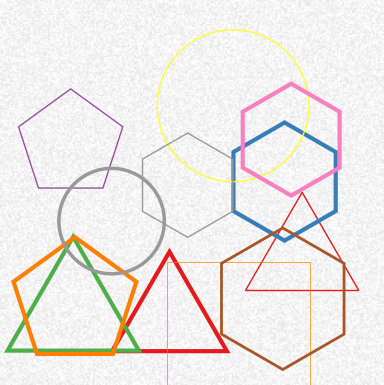[{"shape": "triangle", "thickness": 1, "radius": 0.85, "center": [0.785, 0.33]}, {"shape": "triangle", "thickness": 3, "radius": 0.86, "center": [0.44, 0.174]}, {"shape": "hexagon", "thickness": 3, "radius": 0.77, "center": [0.739, 0.528]}, {"shape": "triangle", "thickness": 3, "radius": 0.99, "center": [0.19, 0.188]}, {"shape": "pentagon", "thickness": 1, "radius": 0.71, "center": [0.184, 0.627]}, {"shape": "square", "thickness": 0.5, "radius": 0.92, "center": [0.62, 0.135]}, {"shape": "pentagon", "thickness": 3, "radius": 0.84, "center": [0.195, 0.216]}, {"shape": "circle", "thickness": 1, "radius": 0.99, "center": [0.605, 0.725]}, {"shape": "hexagon", "thickness": 2, "radius": 0.92, "center": [0.734, 0.224]}, {"shape": "hexagon", "thickness": 3, "radius": 0.73, "center": [0.756, 0.637]}, {"shape": "circle", "thickness": 2.5, "radius": 0.68, "center": [0.29, 0.426]}, {"shape": "hexagon", "thickness": 1, "radius": 0.68, "center": [0.487, 0.519]}]